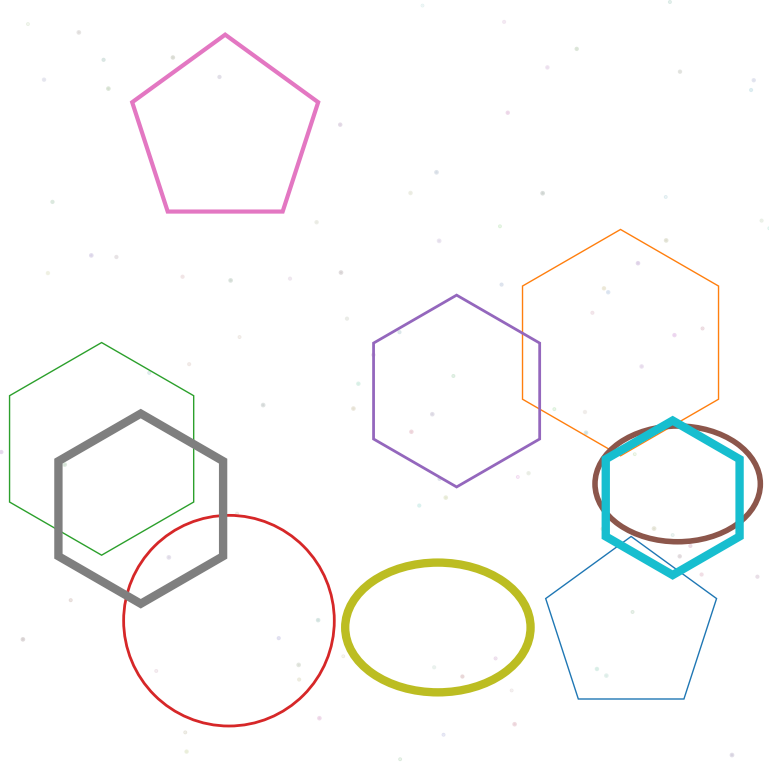[{"shape": "pentagon", "thickness": 0.5, "radius": 0.58, "center": [0.82, 0.187]}, {"shape": "hexagon", "thickness": 0.5, "radius": 0.73, "center": [0.806, 0.555]}, {"shape": "hexagon", "thickness": 0.5, "radius": 0.69, "center": [0.132, 0.417]}, {"shape": "circle", "thickness": 1, "radius": 0.68, "center": [0.297, 0.194]}, {"shape": "hexagon", "thickness": 1, "radius": 0.62, "center": [0.593, 0.492]}, {"shape": "oval", "thickness": 2, "radius": 0.54, "center": [0.88, 0.372]}, {"shape": "pentagon", "thickness": 1.5, "radius": 0.63, "center": [0.292, 0.828]}, {"shape": "hexagon", "thickness": 3, "radius": 0.62, "center": [0.183, 0.339]}, {"shape": "oval", "thickness": 3, "radius": 0.6, "center": [0.569, 0.185]}, {"shape": "hexagon", "thickness": 3, "radius": 0.5, "center": [0.874, 0.354]}]